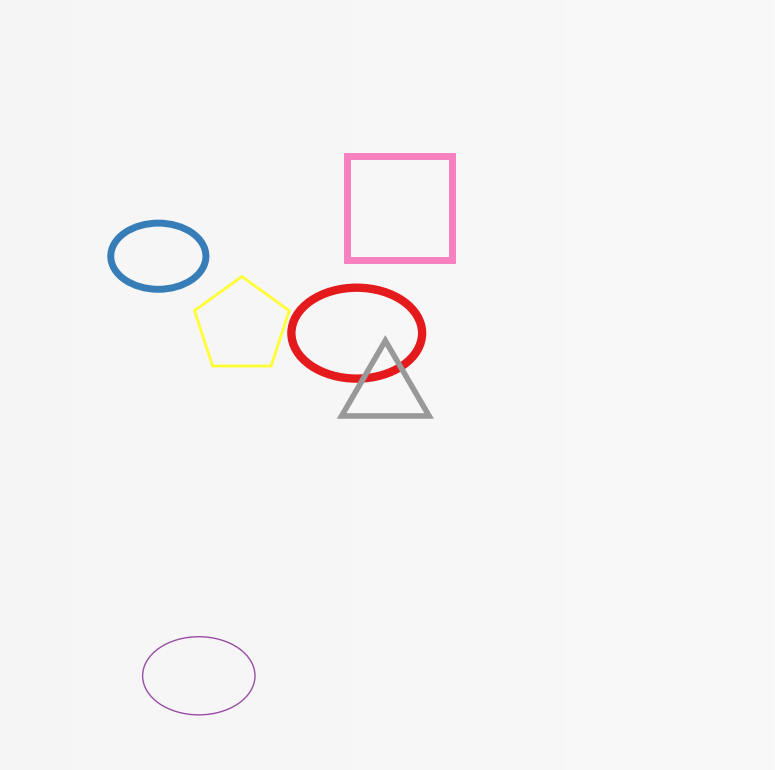[{"shape": "oval", "thickness": 3, "radius": 0.42, "center": [0.46, 0.567]}, {"shape": "oval", "thickness": 2.5, "radius": 0.31, "center": [0.204, 0.667]}, {"shape": "oval", "thickness": 0.5, "radius": 0.36, "center": [0.257, 0.122]}, {"shape": "pentagon", "thickness": 1, "radius": 0.32, "center": [0.312, 0.577]}, {"shape": "square", "thickness": 2.5, "radius": 0.34, "center": [0.515, 0.73]}, {"shape": "triangle", "thickness": 2, "radius": 0.33, "center": [0.497, 0.492]}]